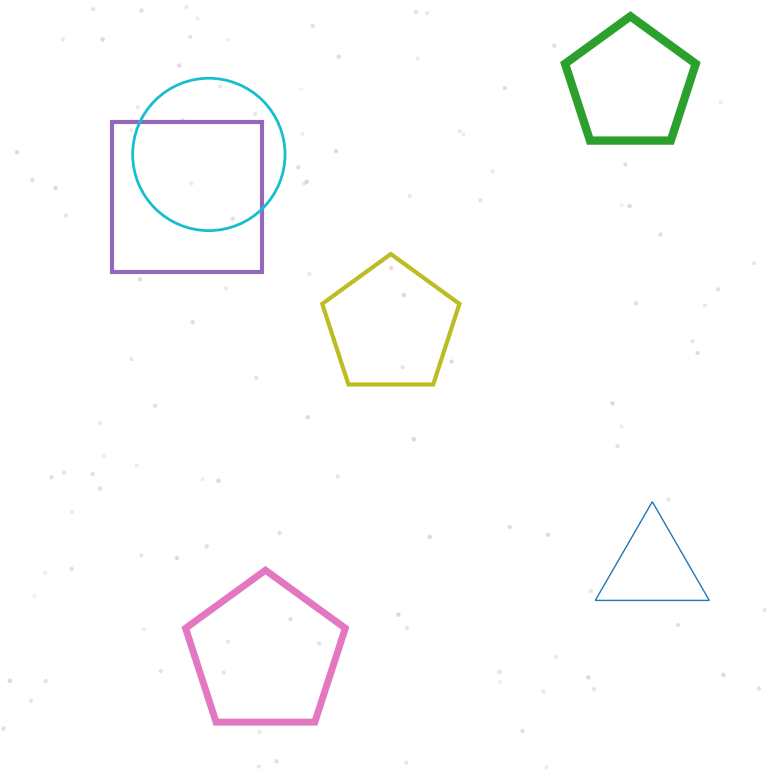[{"shape": "triangle", "thickness": 0.5, "radius": 0.43, "center": [0.847, 0.263]}, {"shape": "pentagon", "thickness": 3, "radius": 0.45, "center": [0.819, 0.89]}, {"shape": "square", "thickness": 1.5, "radius": 0.49, "center": [0.243, 0.744]}, {"shape": "pentagon", "thickness": 2.5, "radius": 0.55, "center": [0.345, 0.15]}, {"shape": "pentagon", "thickness": 1.5, "radius": 0.47, "center": [0.508, 0.576]}, {"shape": "circle", "thickness": 1, "radius": 0.49, "center": [0.271, 0.799]}]